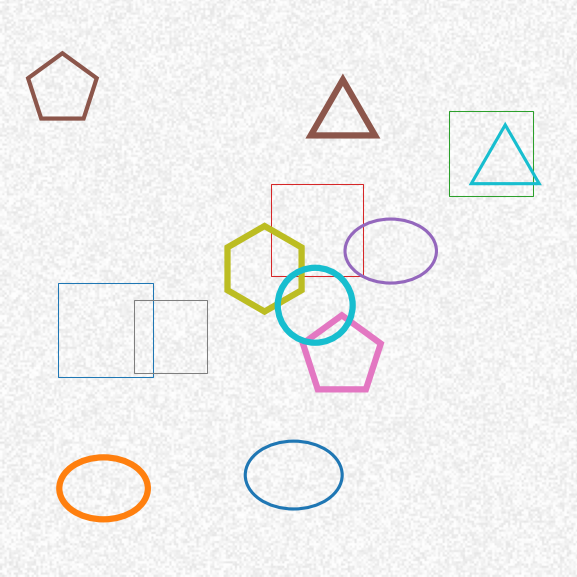[{"shape": "oval", "thickness": 1.5, "radius": 0.42, "center": [0.509, 0.177]}, {"shape": "square", "thickness": 0.5, "radius": 0.41, "center": [0.183, 0.428]}, {"shape": "oval", "thickness": 3, "radius": 0.38, "center": [0.179, 0.154]}, {"shape": "square", "thickness": 0.5, "radius": 0.37, "center": [0.85, 0.734]}, {"shape": "square", "thickness": 0.5, "radius": 0.4, "center": [0.548, 0.601]}, {"shape": "oval", "thickness": 1.5, "radius": 0.4, "center": [0.677, 0.564]}, {"shape": "triangle", "thickness": 3, "radius": 0.32, "center": [0.594, 0.797]}, {"shape": "pentagon", "thickness": 2, "radius": 0.31, "center": [0.108, 0.844]}, {"shape": "pentagon", "thickness": 3, "radius": 0.35, "center": [0.592, 0.382]}, {"shape": "square", "thickness": 0.5, "radius": 0.32, "center": [0.295, 0.416]}, {"shape": "hexagon", "thickness": 3, "radius": 0.37, "center": [0.458, 0.534]}, {"shape": "triangle", "thickness": 1.5, "radius": 0.34, "center": [0.875, 0.715]}, {"shape": "circle", "thickness": 3, "radius": 0.32, "center": [0.546, 0.471]}]